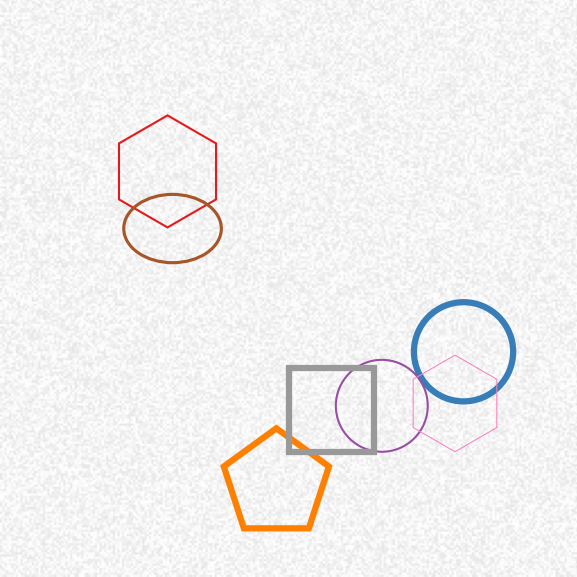[{"shape": "hexagon", "thickness": 1, "radius": 0.49, "center": [0.29, 0.702]}, {"shape": "circle", "thickness": 3, "radius": 0.43, "center": [0.803, 0.39]}, {"shape": "circle", "thickness": 1, "radius": 0.4, "center": [0.661, 0.296]}, {"shape": "pentagon", "thickness": 3, "radius": 0.48, "center": [0.479, 0.162]}, {"shape": "oval", "thickness": 1.5, "radius": 0.42, "center": [0.299, 0.603]}, {"shape": "hexagon", "thickness": 0.5, "radius": 0.42, "center": [0.788, 0.301]}, {"shape": "square", "thickness": 3, "radius": 0.37, "center": [0.574, 0.289]}]